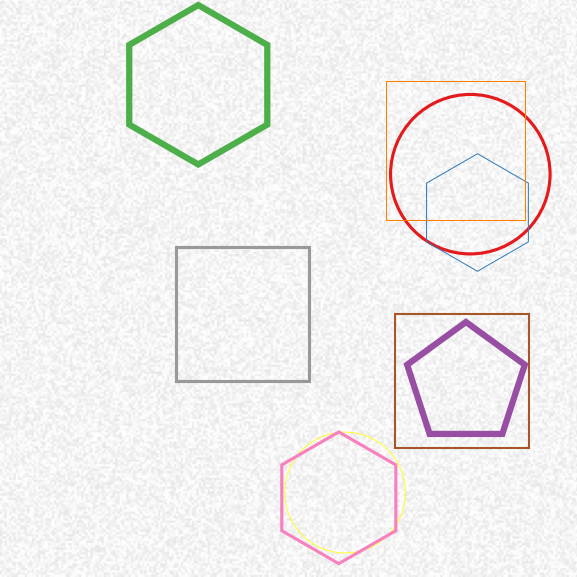[{"shape": "circle", "thickness": 1.5, "radius": 0.69, "center": [0.814, 0.698]}, {"shape": "hexagon", "thickness": 0.5, "radius": 0.51, "center": [0.827, 0.631]}, {"shape": "hexagon", "thickness": 3, "radius": 0.69, "center": [0.343, 0.852]}, {"shape": "pentagon", "thickness": 3, "radius": 0.54, "center": [0.807, 0.334]}, {"shape": "square", "thickness": 0.5, "radius": 0.6, "center": [0.789, 0.739]}, {"shape": "circle", "thickness": 0.5, "radius": 0.52, "center": [0.598, 0.146]}, {"shape": "square", "thickness": 1, "radius": 0.58, "center": [0.8, 0.34]}, {"shape": "hexagon", "thickness": 1.5, "radius": 0.57, "center": [0.587, 0.137]}, {"shape": "square", "thickness": 1.5, "radius": 0.58, "center": [0.42, 0.456]}]